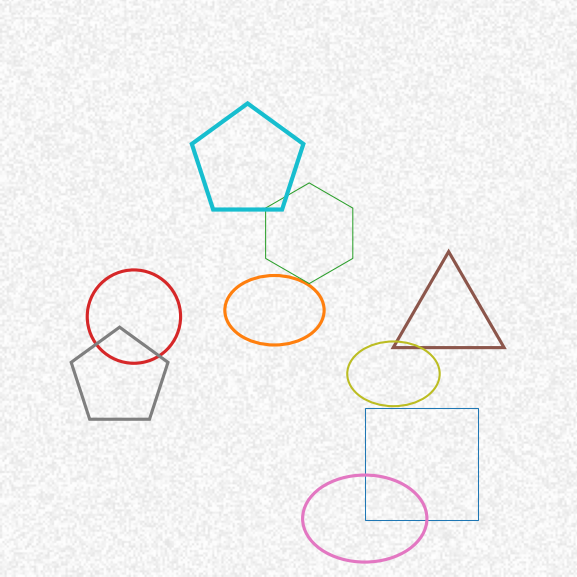[{"shape": "square", "thickness": 0.5, "radius": 0.49, "center": [0.73, 0.196]}, {"shape": "oval", "thickness": 1.5, "radius": 0.43, "center": [0.475, 0.462]}, {"shape": "hexagon", "thickness": 0.5, "radius": 0.44, "center": [0.535, 0.595]}, {"shape": "circle", "thickness": 1.5, "radius": 0.4, "center": [0.232, 0.451]}, {"shape": "triangle", "thickness": 1.5, "radius": 0.55, "center": [0.777, 0.453]}, {"shape": "oval", "thickness": 1.5, "radius": 0.54, "center": [0.632, 0.101]}, {"shape": "pentagon", "thickness": 1.5, "radius": 0.44, "center": [0.207, 0.344]}, {"shape": "oval", "thickness": 1, "radius": 0.4, "center": [0.681, 0.352]}, {"shape": "pentagon", "thickness": 2, "radius": 0.51, "center": [0.429, 0.718]}]